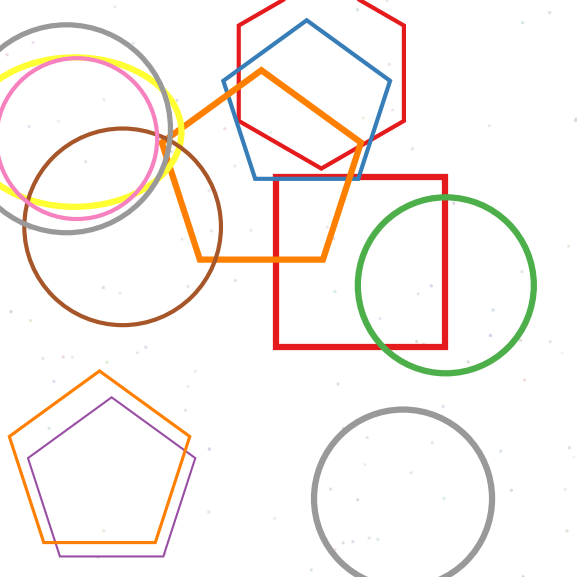[{"shape": "square", "thickness": 3, "radius": 0.74, "center": [0.624, 0.545]}, {"shape": "hexagon", "thickness": 2, "radius": 0.83, "center": [0.556, 0.872]}, {"shape": "pentagon", "thickness": 2, "radius": 0.76, "center": [0.531, 0.812]}, {"shape": "circle", "thickness": 3, "radius": 0.76, "center": [0.772, 0.505]}, {"shape": "pentagon", "thickness": 1, "radius": 0.76, "center": [0.193, 0.159]}, {"shape": "pentagon", "thickness": 1.5, "radius": 0.82, "center": [0.172, 0.193]}, {"shape": "pentagon", "thickness": 3, "radius": 0.91, "center": [0.453, 0.696]}, {"shape": "oval", "thickness": 3, "radius": 0.92, "center": [0.129, 0.77]}, {"shape": "circle", "thickness": 2, "radius": 0.85, "center": [0.212, 0.606]}, {"shape": "circle", "thickness": 2, "radius": 0.7, "center": [0.133, 0.759]}, {"shape": "circle", "thickness": 3, "radius": 0.77, "center": [0.698, 0.136]}, {"shape": "circle", "thickness": 2.5, "radius": 0.9, "center": [0.115, 0.776]}]